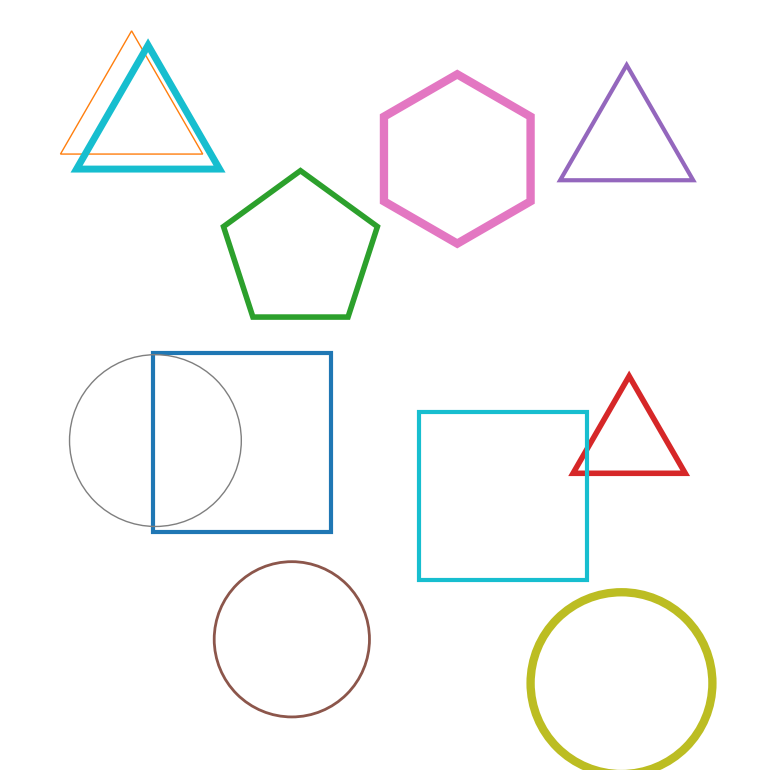[{"shape": "square", "thickness": 1.5, "radius": 0.58, "center": [0.314, 0.425]}, {"shape": "triangle", "thickness": 0.5, "radius": 0.53, "center": [0.171, 0.853]}, {"shape": "pentagon", "thickness": 2, "radius": 0.53, "center": [0.39, 0.673]}, {"shape": "triangle", "thickness": 2, "radius": 0.42, "center": [0.817, 0.427]}, {"shape": "triangle", "thickness": 1.5, "radius": 0.5, "center": [0.814, 0.816]}, {"shape": "circle", "thickness": 1, "radius": 0.5, "center": [0.379, 0.17]}, {"shape": "hexagon", "thickness": 3, "radius": 0.55, "center": [0.594, 0.794]}, {"shape": "circle", "thickness": 0.5, "radius": 0.56, "center": [0.202, 0.428]}, {"shape": "circle", "thickness": 3, "radius": 0.59, "center": [0.807, 0.113]}, {"shape": "triangle", "thickness": 2.5, "radius": 0.54, "center": [0.192, 0.834]}, {"shape": "square", "thickness": 1.5, "radius": 0.54, "center": [0.654, 0.355]}]